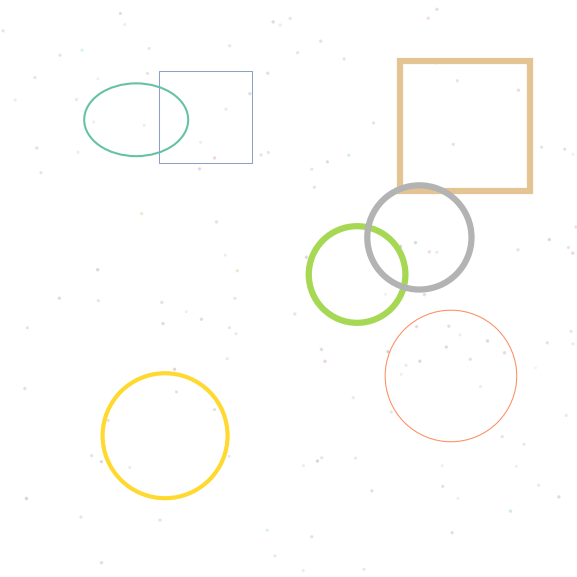[{"shape": "oval", "thickness": 1, "radius": 0.45, "center": [0.236, 0.792]}, {"shape": "circle", "thickness": 0.5, "radius": 0.57, "center": [0.781, 0.348]}, {"shape": "square", "thickness": 0.5, "radius": 0.4, "center": [0.356, 0.797]}, {"shape": "circle", "thickness": 3, "radius": 0.42, "center": [0.618, 0.524]}, {"shape": "circle", "thickness": 2, "radius": 0.54, "center": [0.286, 0.245]}, {"shape": "square", "thickness": 3, "radius": 0.56, "center": [0.806, 0.781]}, {"shape": "circle", "thickness": 3, "radius": 0.45, "center": [0.726, 0.588]}]